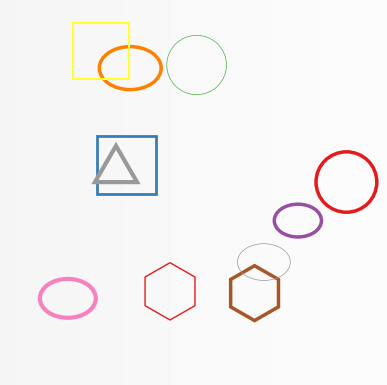[{"shape": "circle", "thickness": 2.5, "radius": 0.39, "center": [0.894, 0.527]}, {"shape": "hexagon", "thickness": 1, "radius": 0.37, "center": [0.439, 0.243]}, {"shape": "square", "thickness": 2, "radius": 0.38, "center": [0.326, 0.571]}, {"shape": "circle", "thickness": 0.5, "radius": 0.39, "center": [0.507, 0.831]}, {"shape": "oval", "thickness": 2.5, "radius": 0.3, "center": [0.769, 0.427]}, {"shape": "oval", "thickness": 2.5, "radius": 0.4, "center": [0.336, 0.823]}, {"shape": "square", "thickness": 1.5, "radius": 0.36, "center": [0.261, 0.867]}, {"shape": "hexagon", "thickness": 2.5, "radius": 0.36, "center": [0.657, 0.239]}, {"shape": "oval", "thickness": 3, "radius": 0.36, "center": [0.175, 0.225]}, {"shape": "triangle", "thickness": 3, "radius": 0.31, "center": [0.299, 0.558]}, {"shape": "oval", "thickness": 0.5, "radius": 0.34, "center": [0.681, 0.319]}]